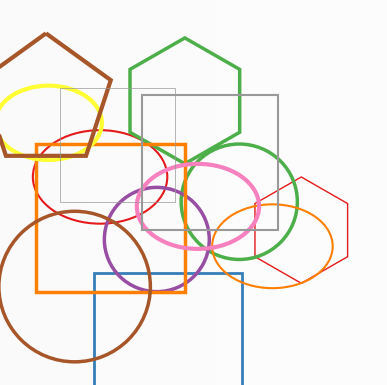[{"shape": "hexagon", "thickness": 1, "radius": 0.69, "center": [0.778, 0.402]}, {"shape": "oval", "thickness": 1.5, "radius": 0.87, "center": [0.258, 0.54]}, {"shape": "square", "thickness": 2, "radius": 0.95, "center": [0.434, 0.101]}, {"shape": "hexagon", "thickness": 2.5, "radius": 0.82, "center": [0.477, 0.738]}, {"shape": "circle", "thickness": 2.5, "radius": 0.75, "center": [0.617, 0.476]}, {"shape": "circle", "thickness": 2.5, "radius": 0.68, "center": [0.405, 0.378]}, {"shape": "oval", "thickness": 1.5, "radius": 0.78, "center": [0.703, 0.36]}, {"shape": "square", "thickness": 2.5, "radius": 0.96, "center": [0.286, 0.434]}, {"shape": "oval", "thickness": 3, "radius": 0.69, "center": [0.125, 0.681]}, {"shape": "circle", "thickness": 2.5, "radius": 0.98, "center": [0.193, 0.256]}, {"shape": "pentagon", "thickness": 3, "radius": 0.88, "center": [0.119, 0.738]}, {"shape": "oval", "thickness": 3, "radius": 0.79, "center": [0.511, 0.464]}, {"shape": "square", "thickness": 0.5, "radius": 0.74, "center": [0.303, 0.624]}, {"shape": "square", "thickness": 1.5, "radius": 0.88, "center": [0.542, 0.577]}]